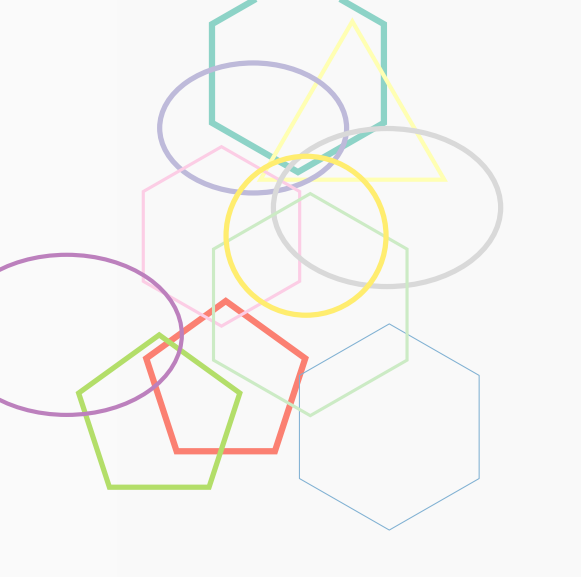[{"shape": "hexagon", "thickness": 3, "radius": 0.85, "center": [0.513, 0.872]}, {"shape": "triangle", "thickness": 2, "radius": 0.91, "center": [0.606, 0.779]}, {"shape": "oval", "thickness": 2.5, "radius": 0.8, "center": [0.436, 0.778]}, {"shape": "pentagon", "thickness": 3, "radius": 0.72, "center": [0.388, 0.334]}, {"shape": "hexagon", "thickness": 0.5, "radius": 0.89, "center": [0.67, 0.26]}, {"shape": "pentagon", "thickness": 2.5, "radius": 0.73, "center": [0.274, 0.273]}, {"shape": "hexagon", "thickness": 1.5, "radius": 0.78, "center": [0.381, 0.59]}, {"shape": "oval", "thickness": 2.5, "radius": 0.98, "center": [0.666, 0.64]}, {"shape": "oval", "thickness": 2, "radius": 0.99, "center": [0.115, 0.419]}, {"shape": "hexagon", "thickness": 1.5, "radius": 0.96, "center": [0.534, 0.472]}, {"shape": "circle", "thickness": 2.5, "radius": 0.69, "center": [0.527, 0.591]}]